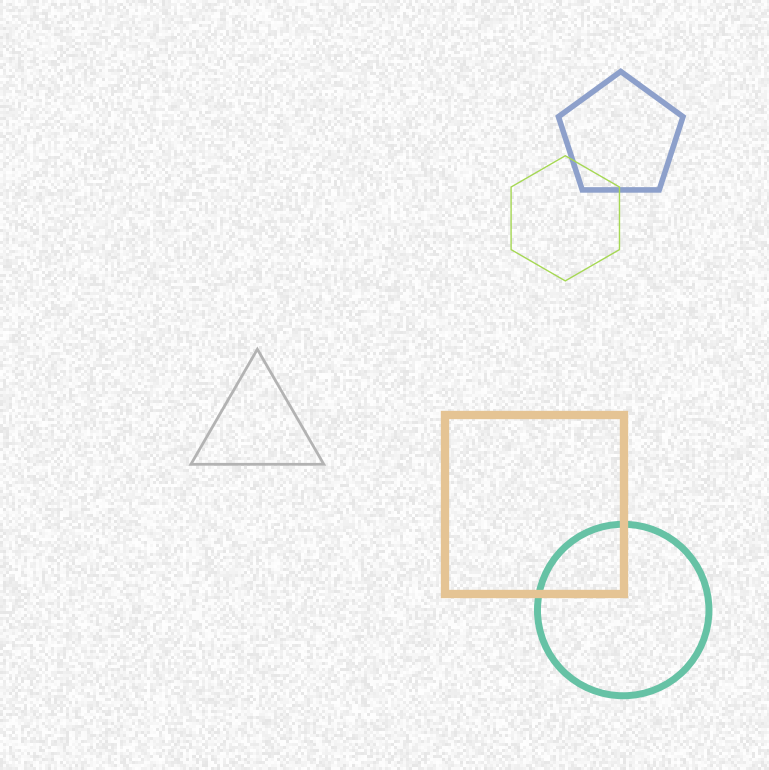[{"shape": "circle", "thickness": 2.5, "radius": 0.56, "center": [0.809, 0.208]}, {"shape": "pentagon", "thickness": 2, "radius": 0.43, "center": [0.806, 0.822]}, {"shape": "hexagon", "thickness": 0.5, "radius": 0.41, "center": [0.734, 0.716]}, {"shape": "square", "thickness": 3, "radius": 0.58, "center": [0.694, 0.345]}, {"shape": "triangle", "thickness": 1, "radius": 0.5, "center": [0.334, 0.447]}]